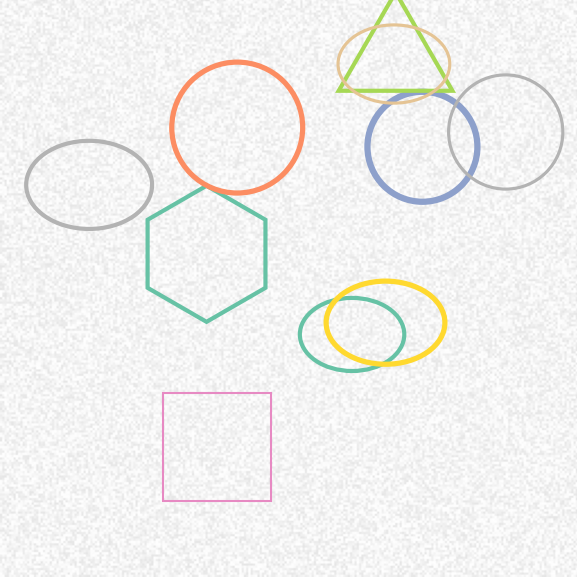[{"shape": "oval", "thickness": 2, "radius": 0.45, "center": [0.61, 0.42]}, {"shape": "hexagon", "thickness": 2, "radius": 0.59, "center": [0.358, 0.56]}, {"shape": "circle", "thickness": 2.5, "radius": 0.57, "center": [0.411, 0.778]}, {"shape": "circle", "thickness": 3, "radius": 0.48, "center": [0.731, 0.745]}, {"shape": "square", "thickness": 1, "radius": 0.47, "center": [0.376, 0.226]}, {"shape": "triangle", "thickness": 2, "radius": 0.57, "center": [0.685, 0.899]}, {"shape": "oval", "thickness": 2.5, "radius": 0.51, "center": [0.668, 0.44]}, {"shape": "oval", "thickness": 1.5, "radius": 0.48, "center": [0.682, 0.888]}, {"shape": "circle", "thickness": 1.5, "radius": 0.49, "center": [0.876, 0.771]}, {"shape": "oval", "thickness": 2, "radius": 0.55, "center": [0.154, 0.679]}]